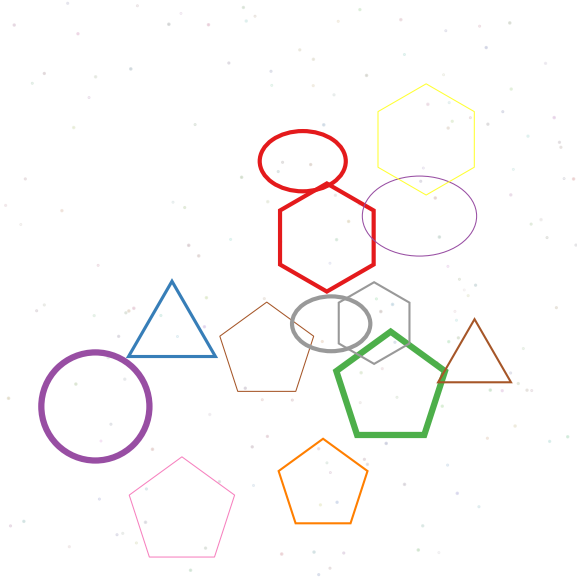[{"shape": "oval", "thickness": 2, "radius": 0.37, "center": [0.524, 0.72]}, {"shape": "hexagon", "thickness": 2, "radius": 0.47, "center": [0.566, 0.588]}, {"shape": "triangle", "thickness": 1.5, "radius": 0.43, "center": [0.298, 0.425]}, {"shape": "pentagon", "thickness": 3, "radius": 0.49, "center": [0.676, 0.326]}, {"shape": "circle", "thickness": 3, "radius": 0.47, "center": [0.165, 0.295]}, {"shape": "oval", "thickness": 0.5, "radius": 0.49, "center": [0.726, 0.625]}, {"shape": "pentagon", "thickness": 1, "radius": 0.4, "center": [0.559, 0.158]}, {"shape": "hexagon", "thickness": 0.5, "radius": 0.48, "center": [0.738, 0.758]}, {"shape": "triangle", "thickness": 1, "radius": 0.36, "center": [0.822, 0.374]}, {"shape": "pentagon", "thickness": 0.5, "radius": 0.43, "center": [0.462, 0.391]}, {"shape": "pentagon", "thickness": 0.5, "radius": 0.48, "center": [0.315, 0.112]}, {"shape": "oval", "thickness": 2, "radius": 0.34, "center": [0.573, 0.438]}, {"shape": "hexagon", "thickness": 1, "radius": 0.35, "center": [0.648, 0.44]}]